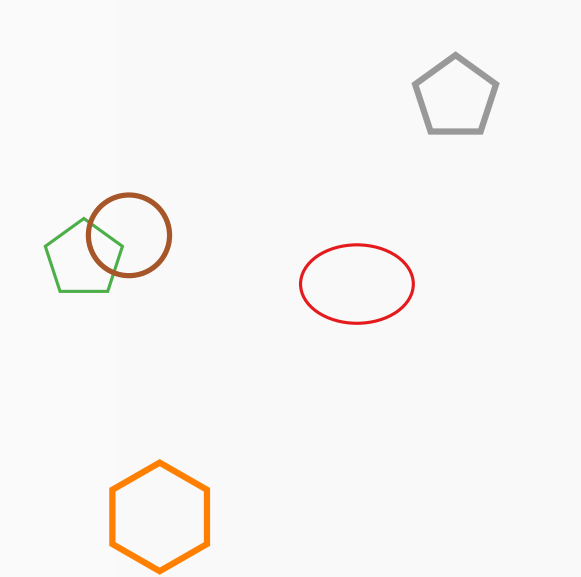[{"shape": "oval", "thickness": 1.5, "radius": 0.49, "center": [0.614, 0.507]}, {"shape": "pentagon", "thickness": 1.5, "radius": 0.35, "center": [0.144, 0.551]}, {"shape": "hexagon", "thickness": 3, "radius": 0.47, "center": [0.275, 0.104]}, {"shape": "circle", "thickness": 2.5, "radius": 0.35, "center": [0.222, 0.592]}, {"shape": "pentagon", "thickness": 3, "radius": 0.37, "center": [0.784, 0.831]}]